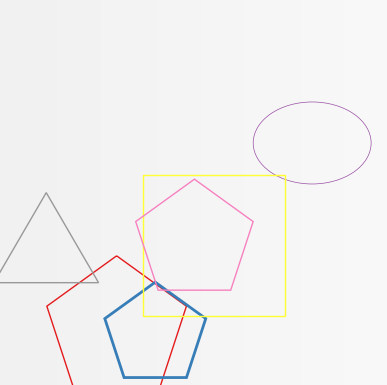[{"shape": "pentagon", "thickness": 1, "radius": 0.95, "center": [0.301, 0.146]}, {"shape": "pentagon", "thickness": 2, "radius": 0.68, "center": [0.401, 0.13]}, {"shape": "oval", "thickness": 0.5, "radius": 0.76, "center": [0.806, 0.629]}, {"shape": "square", "thickness": 1, "radius": 0.92, "center": [0.553, 0.363]}, {"shape": "pentagon", "thickness": 1, "radius": 0.8, "center": [0.502, 0.375]}, {"shape": "triangle", "thickness": 1, "radius": 0.78, "center": [0.119, 0.344]}]